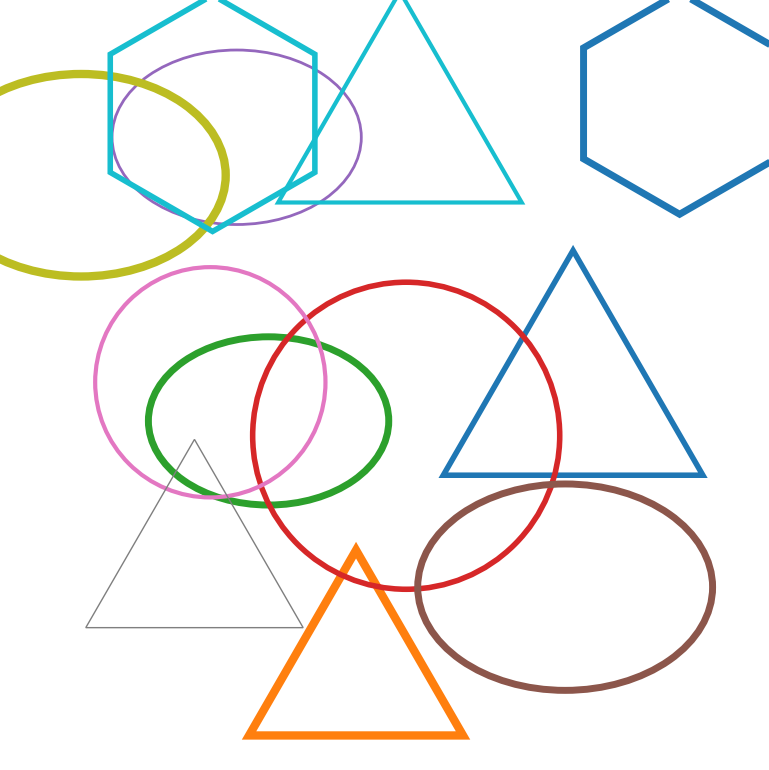[{"shape": "triangle", "thickness": 2, "radius": 0.97, "center": [0.744, 0.48]}, {"shape": "hexagon", "thickness": 2.5, "radius": 0.72, "center": [0.883, 0.866]}, {"shape": "triangle", "thickness": 3, "radius": 0.8, "center": [0.462, 0.125]}, {"shape": "oval", "thickness": 2.5, "radius": 0.78, "center": [0.349, 0.453]}, {"shape": "circle", "thickness": 2, "radius": 1.0, "center": [0.528, 0.434]}, {"shape": "oval", "thickness": 1, "radius": 0.81, "center": [0.307, 0.822]}, {"shape": "oval", "thickness": 2.5, "radius": 0.96, "center": [0.734, 0.237]}, {"shape": "circle", "thickness": 1.5, "radius": 0.75, "center": [0.273, 0.504]}, {"shape": "triangle", "thickness": 0.5, "radius": 0.81, "center": [0.253, 0.266]}, {"shape": "oval", "thickness": 3, "radius": 0.94, "center": [0.105, 0.772]}, {"shape": "hexagon", "thickness": 2, "radius": 0.77, "center": [0.276, 0.853]}, {"shape": "triangle", "thickness": 1.5, "radius": 0.91, "center": [0.519, 0.828]}]